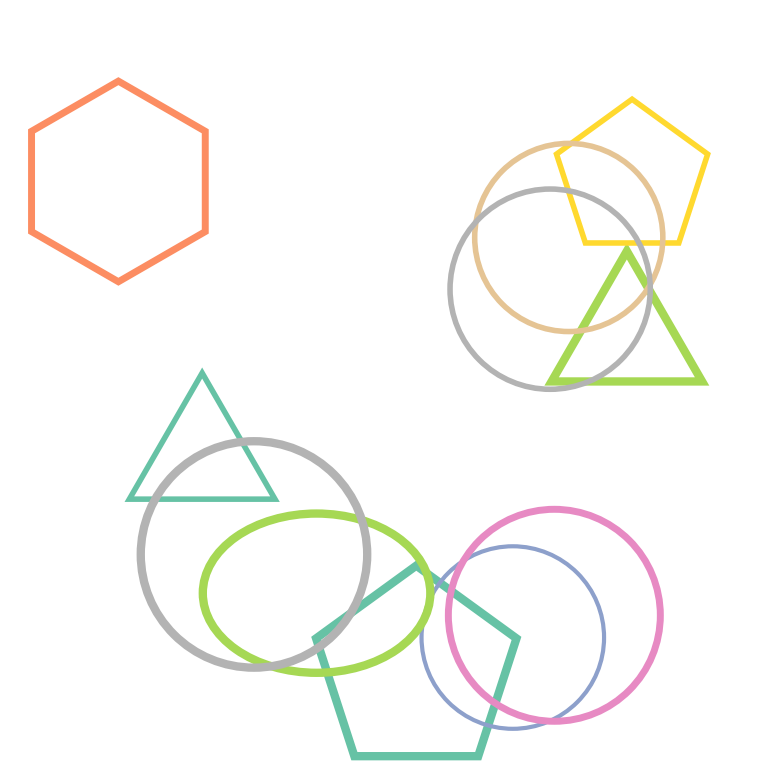[{"shape": "pentagon", "thickness": 3, "radius": 0.68, "center": [0.541, 0.129]}, {"shape": "triangle", "thickness": 2, "radius": 0.55, "center": [0.263, 0.406]}, {"shape": "hexagon", "thickness": 2.5, "radius": 0.65, "center": [0.154, 0.764]}, {"shape": "circle", "thickness": 1.5, "radius": 0.59, "center": [0.666, 0.172]}, {"shape": "circle", "thickness": 2.5, "radius": 0.69, "center": [0.72, 0.201]}, {"shape": "triangle", "thickness": 3, "radius": 0.56, "center": [0.814, 0.561]}, {"shape": "oval", "thickness": 3, "radius": 0.74, "center": [0.411, 0.23]}, {"shape": "pentagon", "thickness": 2, "radius": 0.52, "center": [0.821, 0.768]}, {"shape": "circle", "thickness": 2, "radius": 0.61, "center": [0.739, 0.692]}, {"shape": "circle", "thickness": 2, "radius": 0.65, "center": [0.714, 0.624]}, {"shape": "circle", "thickness": 3, "radius": 0.74, "center": [0.33, 0.28]}]